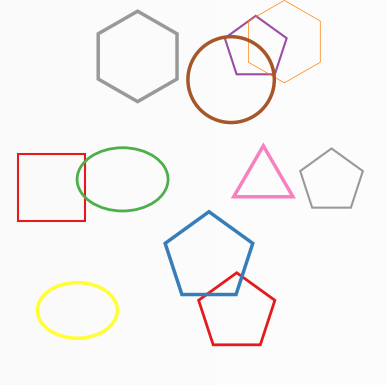[{"shape": "pentagon", "thickness": 2, "radius": 0.52, "center": [0.611, 0.188]}, {"shape": "square", "thickness": 1.5, "radius": 0.44, "center": [0.133, 0.512]}, {"shape": "pentagon", "thickness": 2.5, "radius": 0.59, "center": [0.539, 0.331]}, {"shape": "oval", "thickness": 2, "radius": 0.59, "center": [0.316, 0.534]}, {"shape": "pentagon", "thickness": 1.5, "radius": 0.42, "center": [0.66, 0.875]}, {"shape": "hexagon", "thickness": 0.5, "radius": 0.54, "center": [0.734, 0.892]}, {"shape": "oval", "thickness": 2.5, "radius": 0.52, "center": [0.2, 0.194]}, {"shape": "circle", "thickness": 2.5, "radius": 0.56, "center": [0.596, 0.793]}, {"shape": "triangle", "thickness": 2.5, "radius": 0.44, "center": [0.68, 0.533]}, {"shape": "hexagon", "thickness": 2.5, "radius": 0.59, "center": [0.355, 0.853]}, {"shape": "pentagon", "thickness": 1.5, "radius": 0.42, "center": [0.856, 0.529]}]